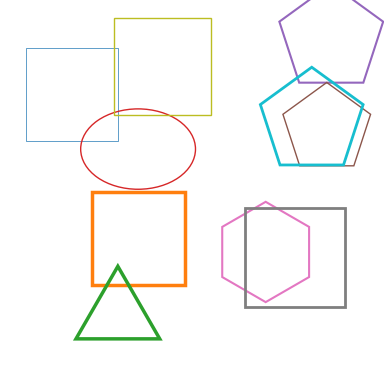[{"shape": "square", "thickness": 0.5, "radius": 0.6, "center": [0.187, 0.755]}, {"shape": "square", "thickness": 2.5, "radius": 0.6, "center": [0.359, 0.38]}, {"shape": "triangle", "thickness": 2.5, "radius": 0.63, "center": [0.306, 0.183]}, {"shape": "oval", "thickness": 1, "radius": 0.75, "center": [0.359, 0.613]}, {"shape": "pentagon", "thickness": 1.5, "radius": 0.71, "center": [0.86, 0.9]}, {"shape": "pentagon", "thickness": 1, "radius": 0.6, "center": [0.849, 0.666]}, {"shape": "hexagon", "thickness": 1.5, "radius": 0.65, "center": [0.69, 0.346]}, {"shape": "square", "thickness": 2, "radius": 0.65, "center": [0.767, 0.331]}, {"shape": "square", "thickness": 1, "radius": 0.63, "center": [0.423, 0.828]}, {"shape": "pentagon", "thickness": 2, "radius": 0.7, "center": [0.81, 0.685]}]